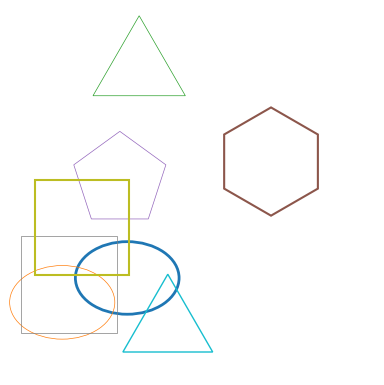[{"shape": "oval", "thickness": 2, "radius": 0.67, "center": [0.33, 0.278]}, {"shape": "oval", "thickness": 0.5, "radius": 0.68, "center": [0.162, 0.215]}, {"shape": "triangle", "thickness": 0.5, "radius": 0.69, "center": [0.361, 0.821]}, {"shape": "pentagon", "thickness": 0.5, "radius": 0.63, "center": [0.311, 0.533]}, {"shape": "hexagon", "thickness": 1.5, "radius": 0.7, "center": [0.704, 0.58]}, {"shape": "square", "thickness": 0.5, "radius": 0.63, "center": [0.179, 0.26]}, {"shape": "square", "thickness": 1.5, "radius": 0.61, "center": [0.212, 0.409]}, {"shape": "triangle", "thickness": 1, "radius": 0.67, "center": [0.436, 0.153]}]